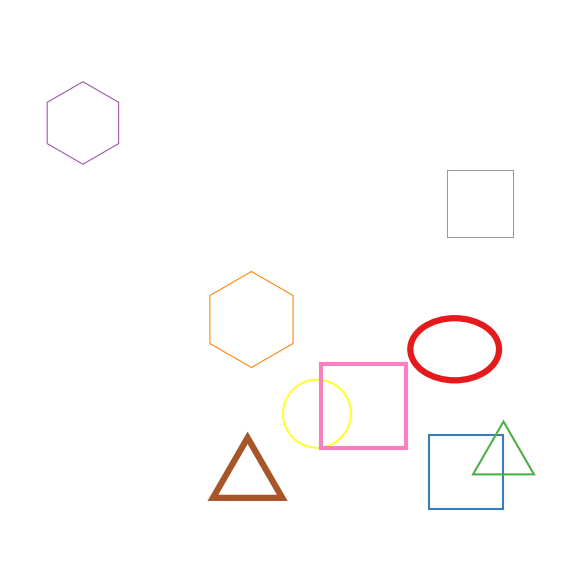[{"shape": "oval", "thickness": 3, "radius": 0.38, "center": [0.787, 0.394]}, {"shape": "square", "thickness": 1, "radius": 0.32, "center": [0.807, 0.181]}, {"shape": "triangle", "thickness": 1, "radius": 0.3, "center": [0.872, 0.208]}, {"shape": "hexagon", "thickness": 0.5, "radius": 0.36, "center": [0.144, 0.786]}, {"shape": "hexagon", "thickness": 0.5, "radius": 0.42, "center": [0.435, 0.446]}, {"shape": "circle", "thickness": 1, "radius": 0.29, "center": [0.549, 0.283]}, {"shape": "triangle", "thickness": 3, "radius": 0.35, "center": [0.429, 0.172]}, {"shape": "square", "thickness": 2, "radius": 0.37, "center": [0.629, 0.296]}, {"shape": "square", "thickness": 0.5, "radius": 0.29, "center": [0.831, 0.646]}]